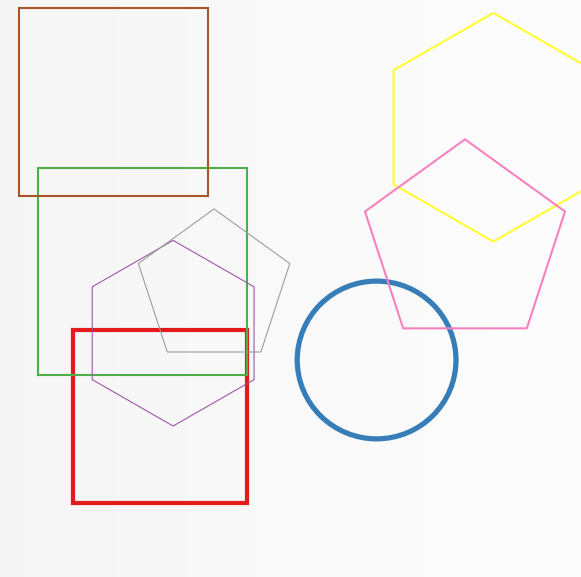[{"shape": "square", "thickness": 2, "radius": 0.75, "center": [0.275, 0.278]}, {"shape": "circle", "thickness": 2.5, "radius": 0.68, "center": [0.648, 0.376]}, {"shape": "square", "thickness": 1, "radius": 0.9, "center": [0.245, 0.529]}, {"shape": "hexagon", "thickness": 0.5, "radius": 0.8, "center": [0.298, 0.422]}, {"shape": "hexagon", "thickness": 1, "radius": 0.99, "center": [0.849, 0.779]}, {"shape": "square", "thickness": 1, "radius": 0.81, "center": [0.195, 0.823]}, {"shape": "pentagon", "thickness": 1, "radius": 0.9, "center": [0.8, 0.577]}, {"shape": "pentagon", "thickness": 0.5, "radius": 0.68, "center": [0.368, 0.5]}]